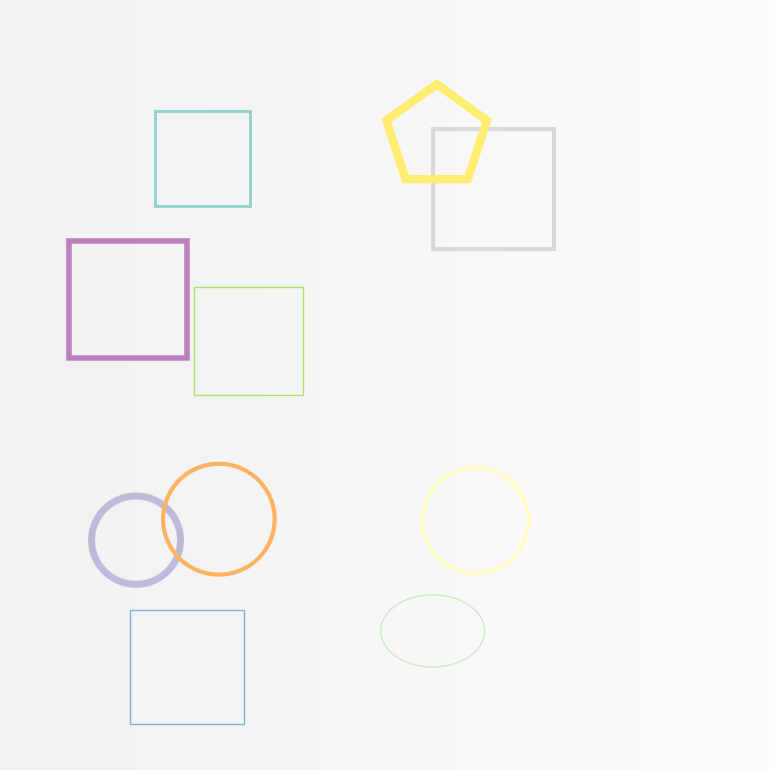[{"shape": "square", "thickness": 1, "radius": 0.31, "center": [0.261, 0.794]}, {"shape": "circle", "thickness": 1, "radius": 0.34, "center": [0.614, 0.324]}, {"shape": "circle", "thickness": 2.5, "radius": 0.29, "center": [0.176, 0.299]}, {"shape": "square", "thickness": 0.5, "radius": 0.37, "center": [0.242, 0.134]}, {"shape": "circle", "thickness": 1.5, "radius": 0.36, "center": [0.282, 0.326]}, {"shape": "square", "thickness": 0.5, "radius": 0.35, "center": [0.32, 0.558]}, {"shape": "square", "thickness": 1.5, "radius": 0.39, "center": [0.637, 0.754]}, {"shape": "square", "thickness": 2, "radius": 0.38, "center": [0.165, 0.611]}, {"shape": "oval", "thickness": 0.5, "radius": 0.33, "center": [0.558, 0.181]}, {"shape": "pentagon", "thickness": 3, "radius": 0.34, "center": [0.563, 0.822]}]